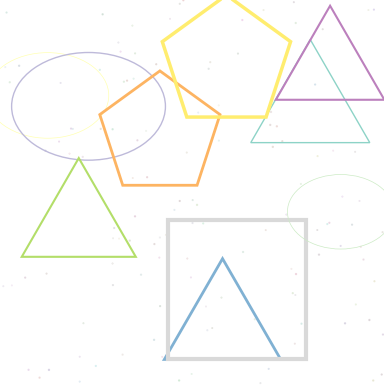[{"shape": "triangle", "thickness": 1, "radius": 0.89, "center": [0.806, 0.719]}, {"shape": "oval", "thickness": 0.5, "radius": 0.79, "center": [0.124, 0.752]}, {"shape": "oval", "thickness": 1, "radius": 1.0, "center": [0.23, 0.724]}, {"shape": "triangle", "thickness": 2, "radius": 0.87, "center": [0.578, 0.154]}, {"shape": "pentagon", "thickness": 2, "radius": 0.82, "center": [0.415, 0.652]}, {"shape": "triangle", "thickness": 1.5, "radius": 0.85, "center": [0.205, 0.418]}, {"shape": "square", "thickness": 3, "radius": 0.9, "center": [0.615, 0.248]}, {"shape": "triangle", "thickness": 1.5, "radius": 0.81, "center": [0.857, 0.822]}, {"shape": "oval", "thickness": 0.5, "radius": 0.69, "center": [0.885, 0.45]}, {"shape": "pentagon", "thickness": 2.5, "radius": 0.88, "center": [0.588, 0.838]}]